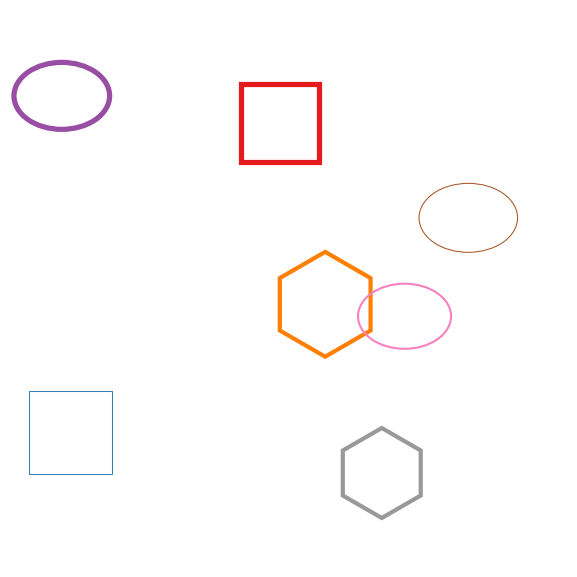[{"shape": "square", "thickness": 2.5, "radius": 0.34, "center": [0.485, 0.786]}, {"shape": "square", "thickness": 0.5, "radius": 0.36, "center": [0.122, 0.25]}, {"shape": "oval", "thickness": 2.5, "radius": 0.41, "center": [0.107, 0.833]}, {"shape": "hexagon", "thickness": 2, "radius": 0.45, "center": [0.563, 0.472]}, {"shape": "oval", "thickness": 0.5, "radius": 0.43, "center": [0.811, 0.622]}, {"shape": "oval", "thickness": 1, "radius": 0.4, "center": [0.7, 0.452]}, {"shape": "hexagon", "thickness": 2, "radius": 0.39, "center": [0.661, 0.18]}]